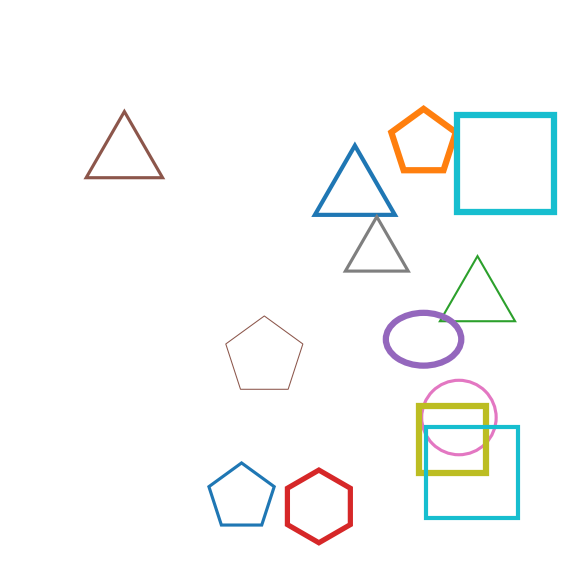[{"shape": "pentagon", "thickness": 1.5, "radius": 0.3, "center": [0.418, 0.138]}, {"shape": "triangle", "thickness": 2, "radius": 0.4, "center": [0.615, 0.667]}, {"shape": "pentagon", "thickness": 3, "radius": 0.29, "center": [0.733, 0.752]}, {"shape": "triangle", "thickness": 1, "radius": 0.38, "center": [0.827, 0.48]}, {"shape": "hexagon", "thickness": 2.5, "radius": 0.31, "center": [0.552, 0.122]}, {"shape": "oval", "thickness": 3, "radius": 0.33, "center": [0.733, 0.412]}, {"shape": "triangle", "thickness": 1.5, "radius": 0.38, "center": [0.215, 0.73]}, {"shape": "pentagon", "thickness": 0.5, "radius": 0.35, "center": [0.458, 0.382]}, {"shape": "circle", "thickness": 1.5, "radius": 0.32, "center": [0.795, 0.276]}, {"shape": "triangle", "thickness": 1.5, "radius": 0.31, "center": [0.652, 0.561]}, {"shape": "square", "thickness": 3, "radius": 0.29, "center": [0.784, 0.237]}, {"shape": "square", "thickness": 3, "radius": 0.42, "center": [0.875, 0.715]}, {"shape": "square", "thickness": 2, "radius": 0.4, "center": [0.817, 0.181]}]